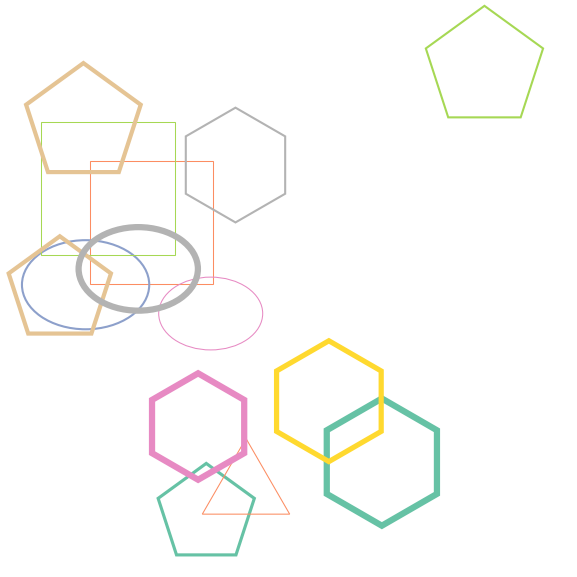[{"shape": "pentagon", "thickness": 1.5, "radius": 0.44, "center": [0.357, 0.109]}, {"shape": "hexagon", "thickness": 3, "radius": 0.55, "center": [0.661, 0.199]}, {"shape": "triangle", "thickness": 0.5, "radius": 0.44, "center": [0.426, 0.153]}, {"shape": "square", "thickness": 0.5, "radius": 0.53, "center": [0.263, 0.614]}, {"shape": "oval", "thickness": 1, "radius": 0.55, "center": [0.148, 0.506]}, {"shape": "hexagon", "thickness": 3, "radius": 0.46, "center": [0.343, 0.261]}, {"shape": "oval", "thickness": 0.5, "radius": 0.45, "center": [0.365, 0.456]}, {"shape": "pentagon", "thickness": 1, "radius": 0.53, "center": [0.839, 0.882]}, {"shape": "square", "thickness": 0.5, "radius": 0.58, "center": [0.187, 0.672]}, {"shape": "hexagon", "thickness": 2.5, "radius": 0.52, "center": [0.569, 0.304]}, {"shape": "pentagon", "thickness": 2, "radius": 0.52, "center": [0.144, 0.786]}, {"shape": "pentagon", "thickness": 2, "radius": 0.47, "center": [0.104, 0.497]}, {"shape": "hexagon", "thickness": 1, "radius": 0.5, "center": [0.408, 0.713]}, {"shape": "oval", "thickness": 3, "radius": 0.52, "center": [0.239, 0.534]}]